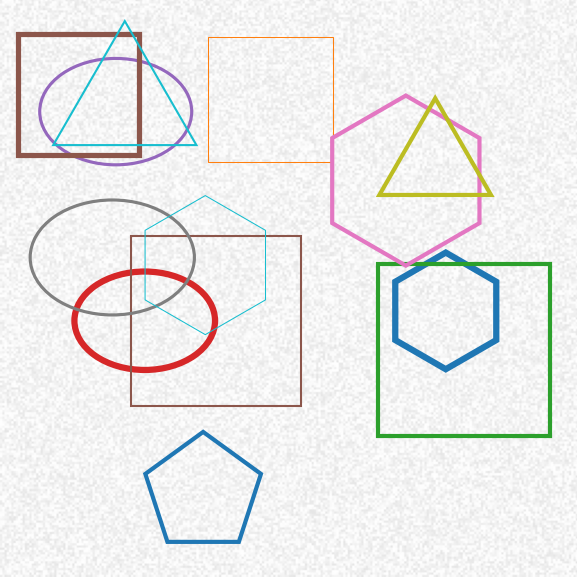[{"shape": "pentagon", "thickness": 2, "radius": 0.53, "center": [0.352, 0.146]}, {"shape": "hexagon", "thickness": 3, "radius": 0.5, "center": [0.772, 0.461]}, {"shape": "square", "thickness": 0.5, "radius": 0.54, "center": [0.468, 0.826]}, {"shape": "square", "thickness": 2, "radius": 0.74, "center": [0.804, 0.392]}, {"shape": "oval", "thickness": 3, "radius": 0.61, "center": [0.251, 0.444]}, {"shape": "oval", "thickness": 1.5, "radius": 0.66, "center": [0.2, 0.806]}, {"shape": "square", "thickness": 1, "radius": 0.74, "center": [0.375, 0.443]}, {"shape": "square", "thickness": 2.5, "radius": 0.53, "center": [0.136, 0.836]}, {"shape": "hexagon", "thickness": 2, "radius": 0.74, "center": [0.703, 0.686]}, {"shape": "oval", "thickness": 1.5, "radius": 0.71, "center": [0.194, 0.553]}, {"shape": "triangle", "thickness": 2, "radius": 0.56, "center": [0.754, 0.717]}, {"shape": "hexagon", "thickness": 0.5, "radius": 0.6, "center": [0.355, 0.54]}, {"shape": "triangle", "thickness": 1, "radius": 0.72, "center": [0.216, 0.819]}]